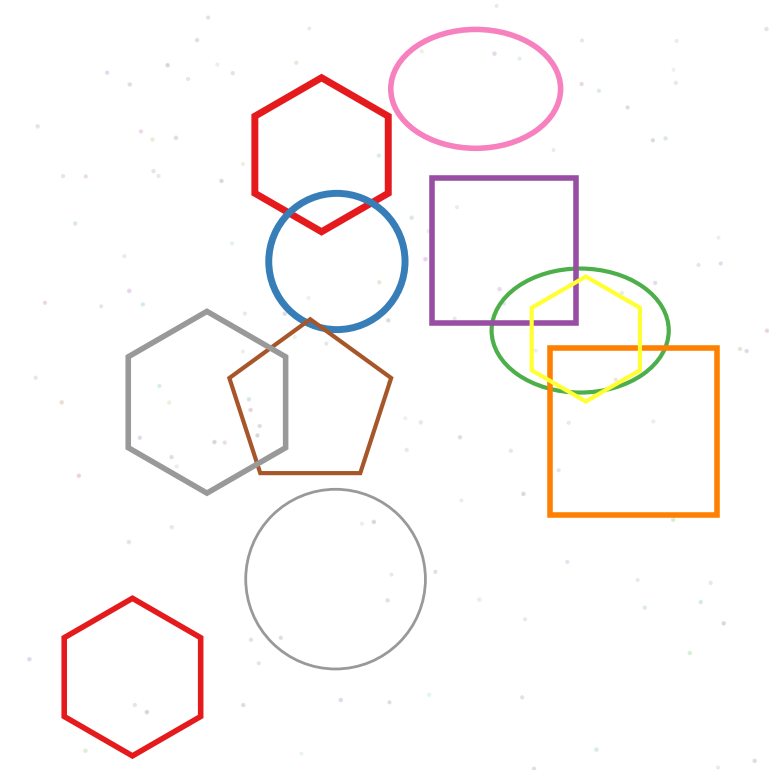[{"shape": "hexagon", "thickness": 2.5, "radius": 0.5, "center": [0.418, 0.799]}, {"shape": "hexagon", "thickness": 2, "radius": 0.51, "center": [0.172, 0.121]}, {"shape": "circle", "thickness": 2.5, "radius": 0.44, "center": [0.438, 0.66]}, {"shape": "oval", "thickness": 1.5, "radius": 0.58, "center": [0.753, 0.571]}, {"shape": "square", "thickness": 2, "radius": 0.47, "center": [0.655, 0.675]}, {"shape": "square", "thickness": 2, "radius": 0.54, "center": [0.823, 0.44]}, {"shape": "hexagon", "thickness": 1.5, "radius": 0.41, "center": [0.761, 0.56]}, {"shape": "pentagon", "thickness": 1.5, "radius": 0.55, "center": [0.403, 0.475]}, {"shape": "oval", "thickness": 2, "radius": 0.55, "center": [0.618, 0.885]}, {"shape": "hexagon", "thickness": 2, "radius": 0.59, "center": [0.269, 0.478]}, {"shape": "circle", "thickness": 1, "radius": 0.58, "center": [0.436, 0.248]}]